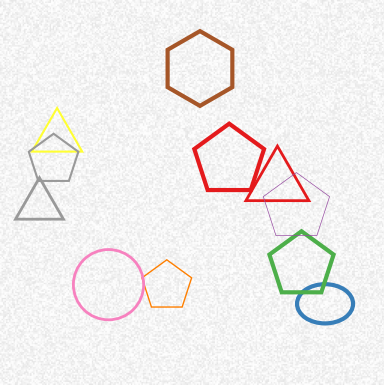[{"shape": "pentagon", "thickness": 3, "radius": 0.48, "center": [0.595, 0.583]}, {"shape": "triangle", "thickness": 2, "radius": 0.47, "center": [0.721, 0.526]}, {"shape": "oval", "thickness": 3, "radius": 0.36, "center": [0.844, 0.211]}, {"shape": "pentagon", "thickness": 3, "radius": 0.44, "center": [0.783, 0.312]}, {"shape": "pentagon", "thickness": 0.5, "radius": 0.45, "center": [0.77, 0.461]}, {"shape": "pentagon", "thickness": 1, "radius": 0.34, "center": [0.433, 0.257]}, {"shape": "triangle", "thickness": 1.5, "radius": 0.38, "center": [0.148, 0.644]}, {"shape": "hexagon", "thickness": 3, "radius": 0.49, "center": [0.519, 0.822]}, {"shape": "circle", "thickness": 2, "radius": 0.46, "center": [0.282, 0.261]}, {"shape": "pentagon", "thickness": 1.5, "radius": 0.34, "center": [0.139, 0.585]}, {"shape": "triangle", "thickness": 2, "radius": 0.36, "center": [0.103, 0.467]}]